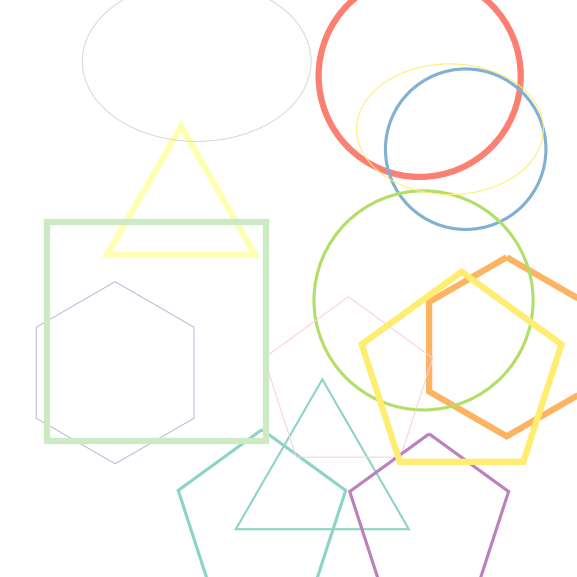[{"shape": "pentagon", "thickness": 1.5, "radius": 0.76, "center": [0.454, 0.103]}, {"shape": "triangle", "thickness": 1, "radius": 0.86, "center": [0.558, 0.169]}, {"shape": "triangle", "thickness": 3, "radius": 0.74, "center": [0.314, 0.632]}, {"shape": "hexagon", "thickness": 0.5, "radius": 0.79, "center": [0.199, 0.354]}, {"shape": "circle", "thickness": 3, "radius": 0.87, "center": [0.727, 0.868]}, {"shape": "circle", "thickness": 1.5, "radius": 0.69, "center": [0.806, 0.741]}, {"shape": "hexagon", "thickness": 3, "radius": 0.78, "center": [0.877, 0.399]}, {"shape": "circle", "thickness": 1.5, "radius": 0.95, "center": [0.733, 0.479]}, {"shape": "pentagon", "thickness": 0.5, "radius": 0.77, "center": [0.603, 0.332]}, {"shape": "oval", "thickness": 0.5, "radius": 0.99, "center": [0.341, 0.893]}, {"shape": "pentagon", "thickness": 1.5, "radius": 0.72, "center": [0.743, 0.103]}, {"shape": "square", "thickness": 3, "radius": 0.95, "center": [0.271, 0.425]}, {"shape": "oval", "thickness": 0.5, "radius": 0.81, "center": [0.779, 0.775]}, {"shape": "pentagon", "thickness": 3, "radius": 0.91, "center": [0.799, 0.347]}]